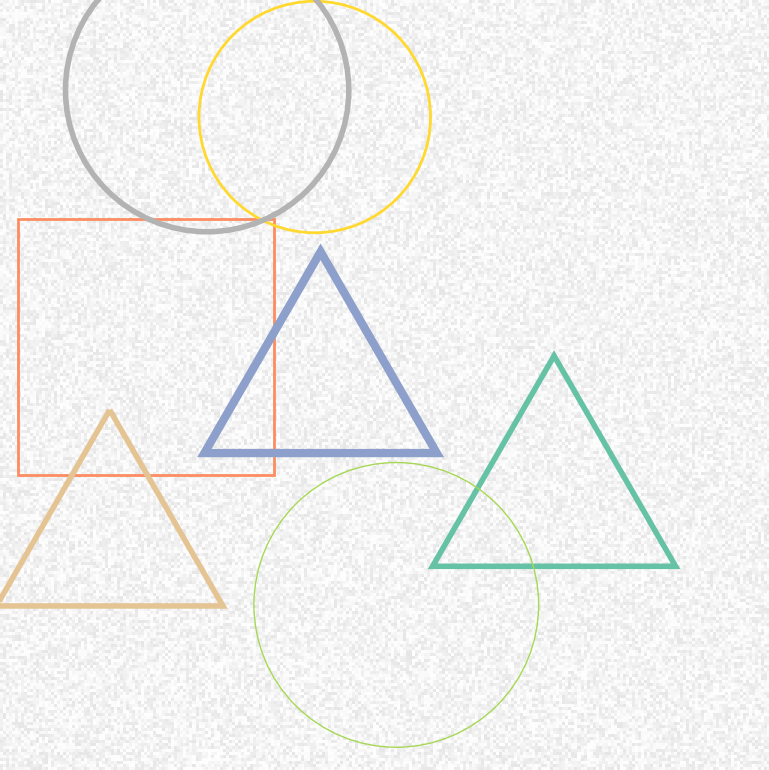[{"shape": "triangle", "thickness": 2, "radius": 0.91, "center": [0.72, 0.356]}, {"shape": "square", "thickness": 1, "radius": 0.83, "center": [0.19, 0.55]}, {"shape": "triangle", "thickness": 3, "radius": 0.87, "center": [0.416, 0.499]}, {"shape": "circle", "thickness": 0.5, "radius": 0.92, "center": [0.515, 0.214]}, {"shape": "circle", "thickness": 1, "radius": 0.75, "center": [0.409, 0.848]}, {"shape": "triangle", "thickness": 2, "radius": 0.85, "center": [0.142, 0.298]}, {"shape": "circle", "thickness": 2, "radius": 0.92, "center": [0.269, 0.883]}]